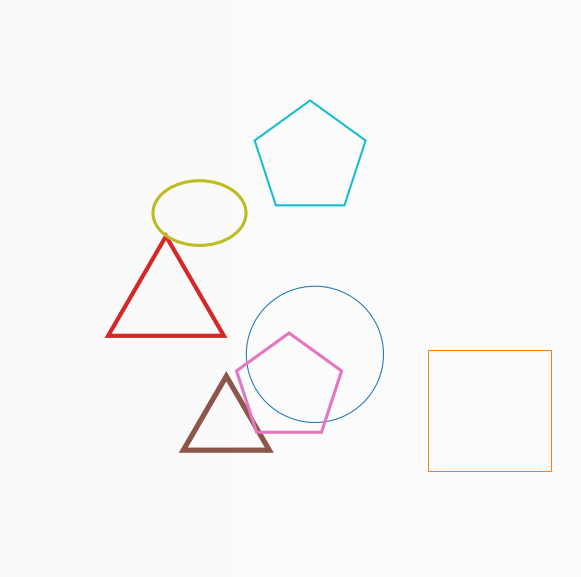[{"shape": "circle", "thickness": 0.5, "radius": 0.59, "center": [0.542, 0.386]}, {"shape": "square", "thickness": 0.5, "radius": 0.53, "center": [0.842, 0.288]}, {"shape": "triangle", "thickness": 2, "radius": 0.58, "center": [0.286, 0.475]}, {"shape": "triangle", "thickness": 2.5, "radius": 0.43, "center": [0.389, 0.262]}, {"shape": "pentagon", "thickness": 1.5, "radius": 0.47, "center": [0.497, 0.327]}, {"shape": "oval", "thickness": 1.5, "radius": 0.4, "center": [0.343, 0.63]}, {"shape": "pentagon", "thickness": 1, "radius": 0.5, "center": [0.534, 0.725]}]